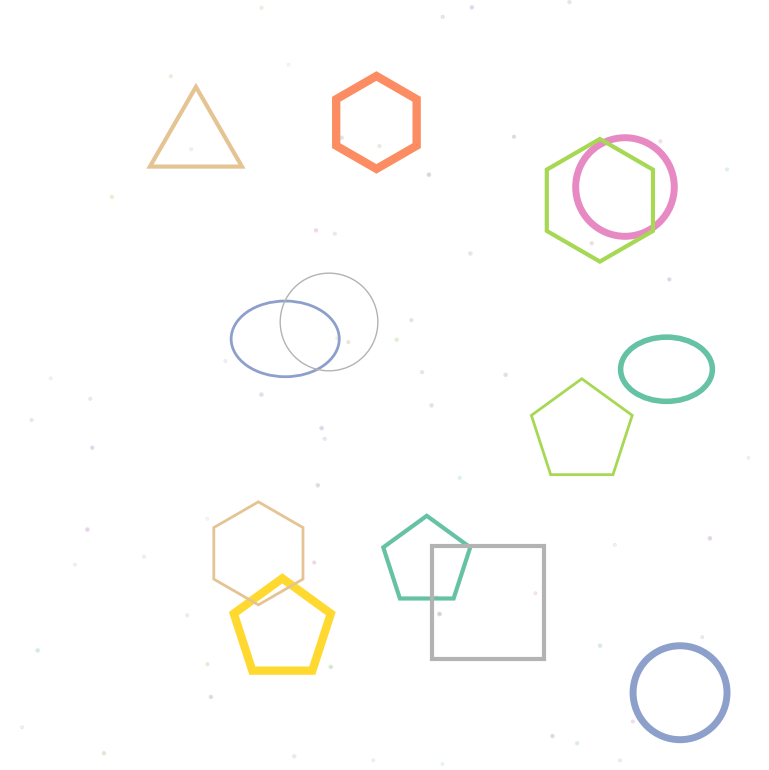[{"shape": "pentagon", "thickness": 1.5, "radius": 0.3, "center": [0.554, 0.271]}, {"shape": "oval", "thickness": 2, "radius": 0.3, "center": [0.866, 0.52]}, {"shape": "hexagon", "thickness": 3, "radius": 0.3, "center": [0.489, 0.841]}, {"shape": "oval", "thickness": 1, "radius": 0.35, "center": [0.37, 0.56]}, {"shape": "circle", "thickness": 2.5, "radius": 0.3, "center": [0.883, 0.1]}, {"shape": "circle", "thickness": 2.5, "radius": 0.32, "center": [0.812, 0.757]}, {"shape": "pentagon", "thickness": 1, "radius": 0.34, "center": [0.756, 0.439]}, {"shape": "hexagon", "thickness": 1.5, "radius": 0.4, "center": [0.779, 0.74]}, {"shape": "pentagon", "thickness": 3, "radius": 0.33, "center": [0.367, 0.183]}, {"shape": "triangle", "thickness": 1.5, "radius": 0.35, "center": [0.254, 0.818]}, {"shape": "hexagon", "thickness": 1, "radius": 0.33, "center": [0.336, 0.281]}, {"shape": "square", "thickness": 1.5, "radius": 0.37, "center": [0.634, 0.218]}, {"shape": "circle", "thickness": 0.5, "radius": 0.32, "center": [0.427, 0.582]}]